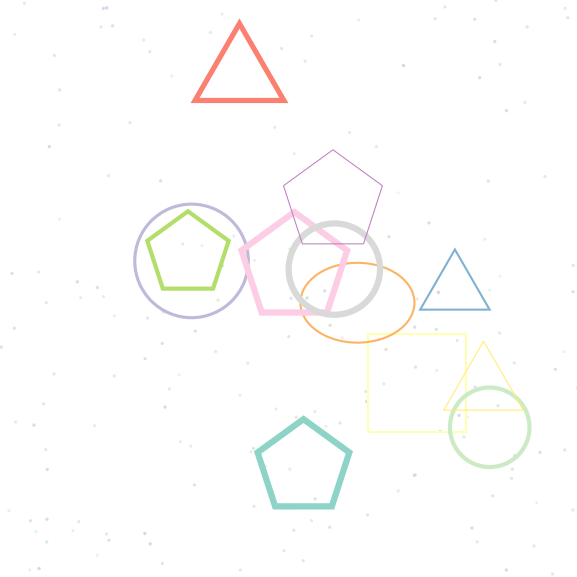[{"shape": "pentagon", "thickness": 3, "radius": 0.42, "center": [0.525, 0.19]}, {"shape": "square", "thickness": 1, "radius": 0.43, "center": [0.722, 0.336]}, {"shape": "circle", "thickness": 1.5, "radius": 0.49, "center": [0.332, 0.547]}, {"shape": "triangle", "thickness": 2.5, "radius": 0.44, "center": [0.415, 0.87]}, {"shape": "triangle", "thickness": 1, "radius": 0.35, "center": [0.788, 0.498]}, {"shape": "oval", "thickness": 1, "radius": 0.49, "center": [0.619, 0.475]}, {"shape": "pentagon", "thickness": 2, "radius": 0.37, "center": [0.325, 0.559]}, {"shape": "pentagon", "thickness": 3, "radius": 0.48, "center": [0.51, 0.536]}, {"shape": "circle", "thickness": 3, "radius": 0.4, "center": [0.579, 0.533]}, {"shape": "pentagon", "thickness": 0.5, "radius": 0.45, "center": [0.577, 0.65]}, {"shape": "circle", "thickness": 2, "radius": 0.34, "center": [0.848, 0.259]}, {"shape": "triangle", "thickness": 0.5, "radius": 0.4, "center": [0.837, 0.329]}]